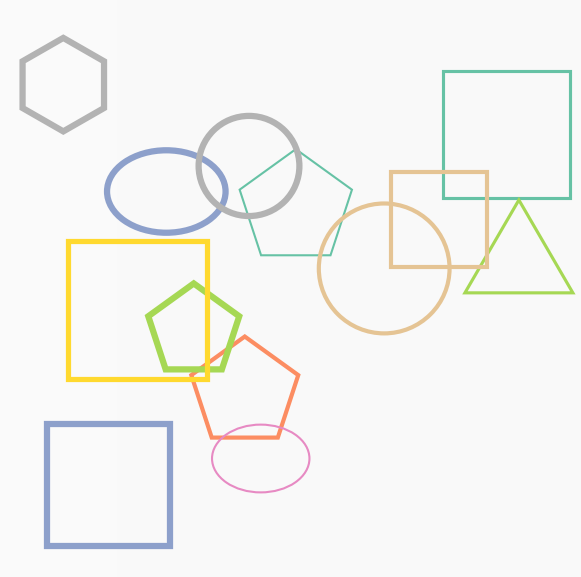[{"shape": "square", "thickness": 1.5, "radius": 0.55, "center": [0.871, 0.766]}, {"shape": "pentagon", "thickness": 1, "radius": 0.51, "center": [0.509, 0.639]}, {"shape": "pentagon", "thickness": 2, "radius": 0.48, "center": [0.421, 0.32]}, {"shape": "square", "thickness": 3, "radius": 0.53, "center": [0.187, 0.16]}, {"shape": "oval", "thickness": 3, "radius": 0.51, "center": [0.286, 0.668]}, {"shape": "oval", "thickness": 1, "radius": 0.42, "center": [0.449, 0.205]}, {"shape": "pentagon", "thickness": 3, "radius": 0.41, "center": [0.333, 0.426]}, {"shape": "triangle", "thickness": 1.5, "radius": 0.54, "center": [0.893, 0.546]}, {"shape": "square", "thickness": 2.5, "radius": 0.6, "center": [0.237, 0.463]}, {"shape": "square", "thickness": 2, "radius": 0.41, "center": [0.756, 0.62]}, {"shape": "circle", "thickness": 2, "radius": 0.56, "center": [0.661, 0.534]}, {"shape": "circle", "thickness": 3, "radius": 0.43, "center": [0.428, 0.712]}, {"shape": "hexagon", "thickness": 3, "radius": 0.4, "center": [0.109, 0.853]}]